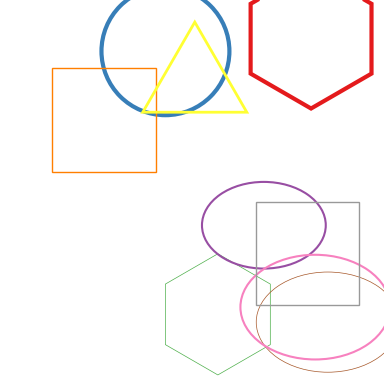[{"shape": "hexagon", "thickness": 3, "radius": 0.91, "center": [0.808, 0.899]}, {"shape": "circle", "thickness": 3, "radius": 0.83, "center": [0.43, 0.867]}, {"shape": "hexagon", "thickness": 0.5, "radius": 0.79, "center": [0.566, 0.183]}, {"shape": "oval", "thickness": 1.5, "radius": 0.8, "center": [0.685, 0.415]}, {"shape": "square", "thickness": 1, "radius": 0.68, "center": [0.27, 0.688]}, {"shape": "triangle", "thickness": 2, "radius": 0.78, "center": [0.506, 0.787]}, {"shape": "oval", "thickness": 0.5, "radius": 0.93, "center": [0.851, 0.163]}, {"shape": "oval", "thickness": 1.5, "radius": 0.97, "center": [0.819, 0.202]}, {"shape": "square", "thickness": 1, "radius": 0.67, "center": [0.799, 0.342]}]